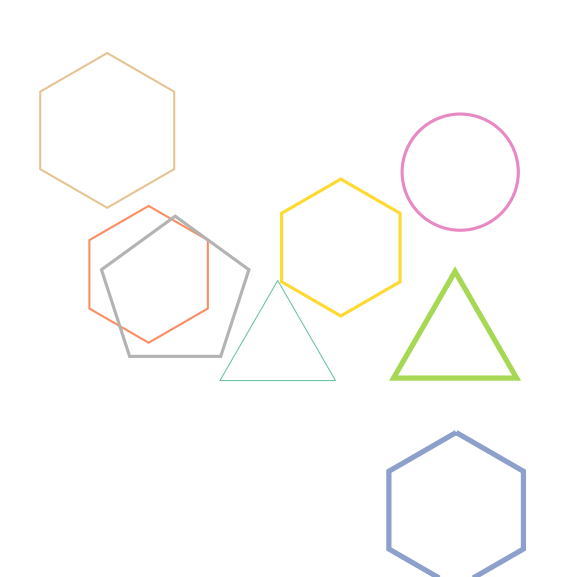[{"shape": "triangle", "thickness": 0.5, "radius": 0.58, "center": [0.481, 0.398]}, {"shape": "hexagon", "thickness": 1, "radius": 0.59, "center": [0.257, 0.524]}, {"shape": "hexagon", "thickness": 2.5, "radius": 0.67, "center": [0.79, 0.116]}, {"shape": "circle", "thickness": 1.5, "radius": 0.5, "center": [0.797, 0.701]}, {"shape": "triangle", "thickness": 2.5, "radius": 0.62, "center": [0.788, 0.406]}, {"shape": "hexagon", "thickness": 1.5, "radius": 0.59, "center": [0.59, 0.57]}, {"shape": "hexagon", "thickness": 1, "radius": 0.67, "center": [0.186, 0.773]}, {"shape": "pentagon", "thickness": 1.5, "radius": 0.67, "center": [0.303, 0.491]}]